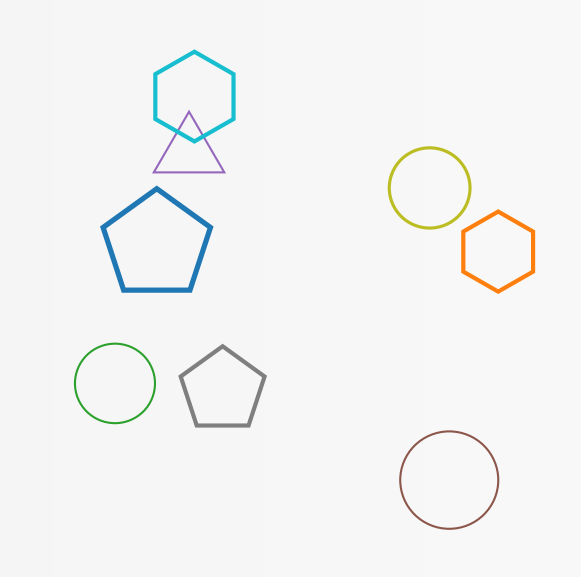[{"shape": "pentagon", "thickness": 2.5, "radius": 0.49, "center": [0.27, 0.575]}, {"shape": "hexagon", "thickness": 2, "radius": 0.35, "center": [0.857, 0.563]}, {"shape": "circle", "thickness": 1, "radius": 0.34, "center": [0.198, 0.335]}, {"shape": "triangle", "thickness": 1, "radius": 0.35, "center": [0.325, 0.736]}, {"shape": "circle", "thickness": 1, "radius": 0.42, "center": [0.773, 0.168]}, {"shape": "pentagon", "thickness": 2, "radius": 0.38, "center": [0.383, 0.324]}, {"shape": "circle", "thickness": 1.5, "radius": 0.35, "center": [0.739, 0.674]}, {"shape": "hexagon", "thickness": 2, "radius": 0.39, "center": [0.335, 0.832]}]